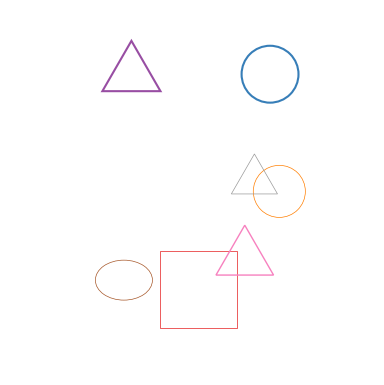[{"shape": "square", "thickness": 0.5, "radius": 0.5, "center": [0.515, 0.247]}, {"shape": "circle", "thickness": 1.5, "radius": 0.37, "center": [0.701, 0.807]}, {"shape": "triangle", "thickness": 1.5, "radius": 0.44, "center": [0.341, 0.807]}, {"shape": "circle", "thickness": 0.5, "radius": 0.34, "center": [0.725, 0.503]}, {"shape": "oval", "thickness": 0.5, "radius": 0.37, "center": [0.322, 0.272]}, {"shape": "triangle", "thickness": 1, "radius": 0.43, "center": [0.636, 0.329]}, {"shape": "triangle", "thickness": 0.5, "radius": 0.35, "center": [0.661, 0.531]}]